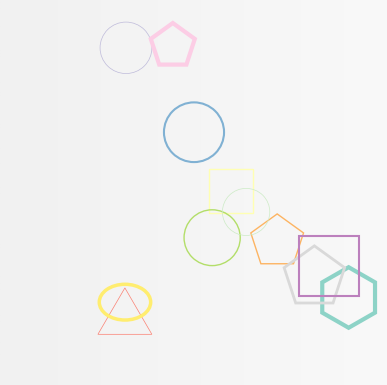[{"shape": "hexagon", "thickness": 3, "radius": 0.39, "center": [0.9, 0.227]}, {"shape": "square", "thickness": 1, "radius": 0.29, "center": [0.596, 0.505]}, {"shape": "circle", "thickness": 0.5, "radius": 0.33, "center": [0.325, 0.876]}, {"shape": "triangle", "thickness": 0.5, "radius": 0.4, "center": [0.322, 0.172]}, {"shape": "circle", "thickness": 1.5, "radius": 0.39, "center": [0.501, 0.657]}, {"shape": "pentagon", "thickness": 1, "radius": 0.36, "center": [0.715, 0.373]}, {"shape": "circle", "thickness": 1, "radius": 0.36, "center": [0.547, 0.383]}, {"shape": "pentagon", "thickness": 3, "radius": 0.3, "center": [0.446, 0.881]}, {"shape": "pentagon", "thickness": 2, "radius": 0.41, "center": [0.811, 0.279]}, {"shape": "square", "thickness": 1.5, "radius": 0.39, "center": [0.848, 0.309]}, {"shape": "circle", "thickness": 0.5, "radius": 0.31, "center": [0.635, 0.45]}, {"shape": "oval", "thickness": 2.5, "radius": 0.33, "center": [0.323, 0.215]}]